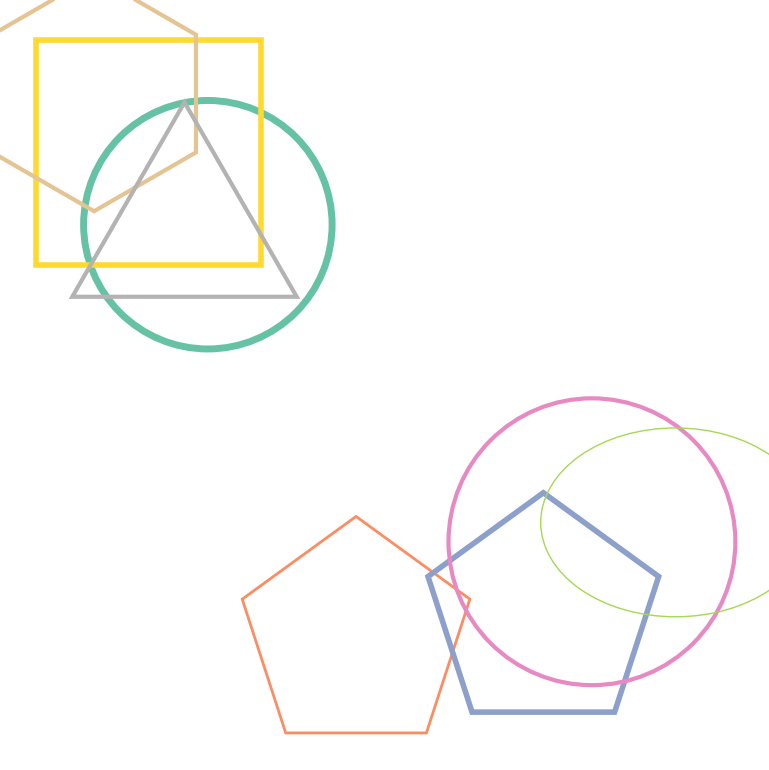[{"shape": "circle", "thickness": 2.5, "radius": 0.81, "center": [0.27, 0.708]}, {"shape": "pentagon", "thickness": 1, "radius": 0.78, "center": [0.462, 0.174]}, {"shape": "pentagon", "thickness": 2, "radius": 0.79, "center": [0.706, 0.203]}, {"shape": "circle", "thickness": 1.5, "radius": 0.93, "center": [0.769, 0.296]}, {"shape": "oval", "thickness": 0.5, "radius": 0.88, "center": [0.877, 0.322]}, {"shape": "square", "thickness": 2, "radius": 0.73, "center": [0.193, 0.802]}, {"shape": "hexagon", "thickness": 1.5, "radius": 0.76, "center": [0.122, 0.879]}, {"shape": "triangle", "thickness": 1.5, "radius": 0.84, "center": [0.24, 0.699]}]